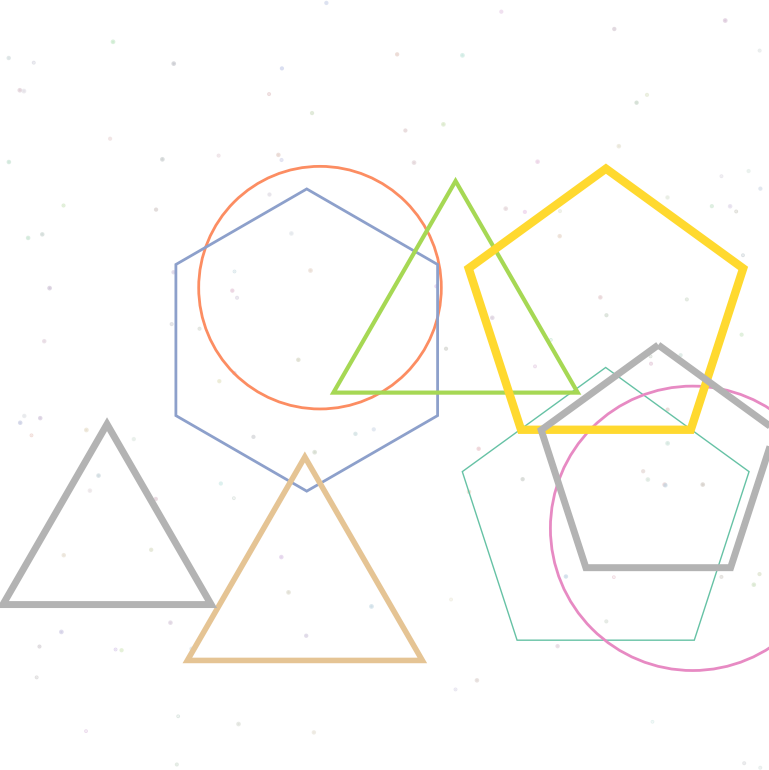[{"shape": "pentagon", "thickness": 0.5, "radius": 0.98, "center": [0.787, 0.327]}, {"shape": "circle", "thickness": 1, "radius": 0.79, "center": [0.416, 0.626]}, {"shape": "hexagon", "thickness": 1, "radius": 0.98, "center": [0.398, 0.558]}, {"shape": "circle", "thickness": 1, "radius": 0.92, "center": [0.899, 0.314]}, {"shape": "triangle", "thickness": 1.5, "radius": 0.92, "center": [0.592, 0.582]}, {"shape": "pentagon", "thickness": 3, "radius": 0.94, "center": [0.787, 0.594]}, {"shape": "triangle", "thickness": 2, "radius": 0.88, "center": [0.396, 0.23]}, {"shape": "pentagon", "thickness": 2.5, "radius": 0.8, "center": [0.855, 0.392]}, {"shape": "triangle", "thickness": 2.5, "radius": 0.78, "center": [0.139, 0.293]}]